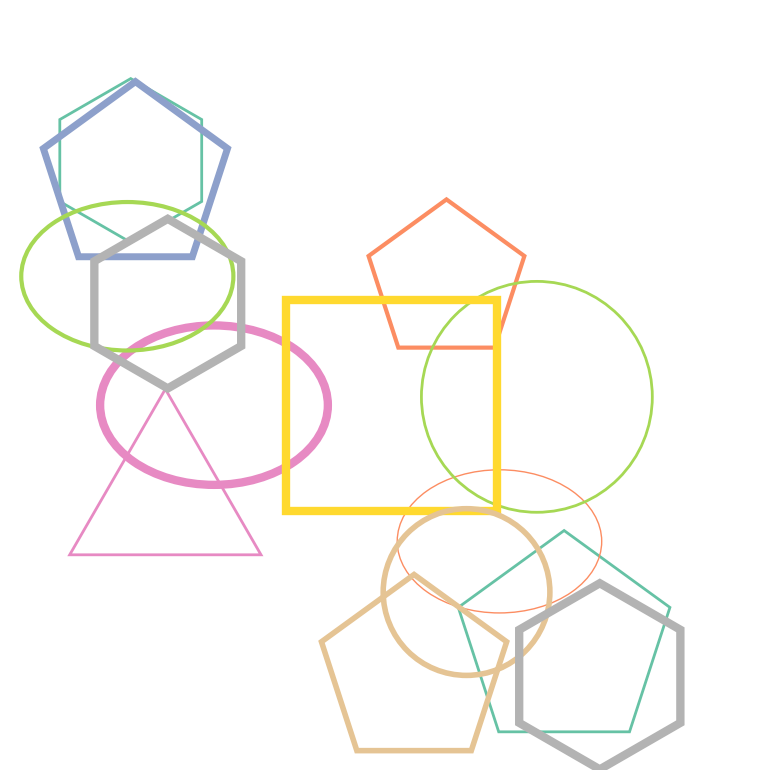[{"shape": "pentagon", "thickness": 1, "radius": 0.72, "center": [0.733, 0.166]}, {"shape": "hexagon", "thickness": 1, "radius": 0.53, "center": [0.17, 0.792]}, {"shape": "oval", "thickness": 0.5, "radius": 0.66, "center": [0.649, 0.297]}, {"shape": "pentagon", "thickness": 1.5, "radius": 0.53, "center": [0.58, 0.635]}, {"shape": "pentagon", "thickness": 2.5, "radius": 0.63, "center": [0.176, 0.768]}, {"shape": "triangle", "thickness": 1, "radius": 0.72, "center": [0.215, 0.351]}, {"shape": "oval", "thickness": 3, "radius": 0.74, "center": [0.278, 0.474]}, {"shape": "circle", "thickness": 1, "radius": 0.75, "center": [0.697, 0.485]}, {"shape": "oval", "thickness": 1.5, "radius": 0.69, "center": [0.165, 0.641]}, {"shape": "square", "thickness": 3, "radius": 0.69, "center": [0.509, 0.473]}, {"shape": "pentagon", "thickness": 2, "radius": 0.63, "center": [0.538, 0.127]}, {"shape": "circle", "thickness": 2, "radius": 0.54, "center": [0.606, 0.231]}, {"shape": "hexagon", "thickness": 3, "radius": 0.6, "center": [0.779, 0.122]}, {"shape": "hexagon", "thickness": 3, "radius": 0.55, "center": [0.218, 0.606]}]